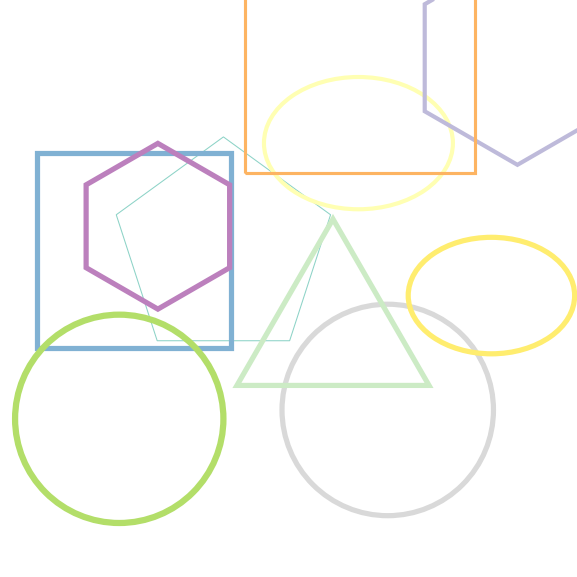[{"shape": "pentagon", "thickness": 0.5, "radius": 0.98, "center": [0.387, 0.567]}, {"shape": "oval", "thickness": 2, "radius": 0.82, "center": [0.621, 0.751]}, {"shape": "hexagon", "thickness": 2, "radius": 0.93, "center": [0.896, 0.899]}, {"shape": "square", "thickness": 2.5, "radius": 0.84, "center": [0.232, 0.565]}, {"shape": "square", "thickness": 1.5, "radius": 1.0, "center": [0.623, 0.899]}, {"shape": "circle", "thickness": 3, "radius": 0.9, "center": [0.206, 0.274]}, {"shape": "circle", "thickness": 2.5, "radius": 0.92, "center": [0.671, 0.289]}, {"shape": "hexagon", "thickness": 2.5, "radius": 0.72, "center": [0.273, 0.607]}, {"shape": "triangle", "thickness": 2.5, "radius": 0.96, "center": [0.577, 0.428]}, {"shape": "oval", "thickness": 2.5, "radius": 0.72, "center": [0.851, 0.487]}]